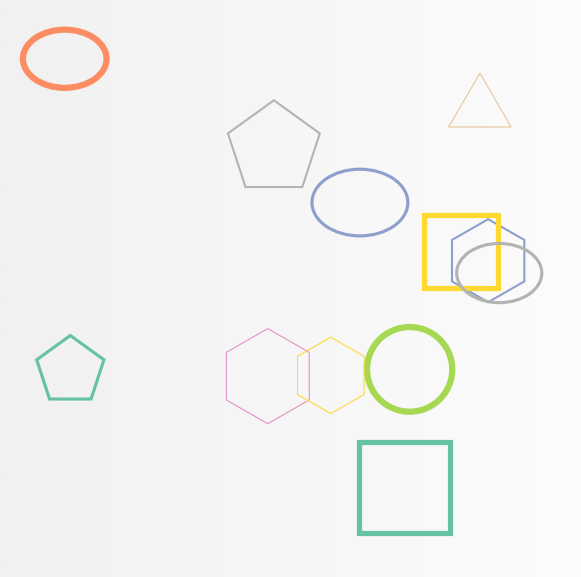[{"shape": "pentagon", "thickness": 1.5, "radius": 0.3, "center": [0.121, 0.357]}, {"shape": "square", "thickness": 2.5, "radius": 0.39, "center": [0.696, 0.156]}, {"shape": "oval", "thickness": 3, "radius": 0.36, "center": [0.111, 0.897]}, {"shape": "hexagon", "thickness": 1, "radius": 0.36, "center": [0.84, 0.548]}, {"shape": "oval", "thickness": 1.5, "radius": 0.41, "center": [0.619, 0.648]}, {"shape": "hexagon", "thickness": 0.5, "radius": 0.41, "center": [0.461, 0.348]}, {"shape": "circle", "thickness": 3, "radius": 0.37, "center": [0.705, 0.36]}, {"shape": "square", "thickness": 2.5, "radius": 0.32, "center": [0.793, 0.563]}, {"shape": "hexagon", "thickness": 0.5, "radius": 0.33, "center": [0.569, 0.349]}, {"shape": "triangle", "thickness": 0.5, "radius": 0.31, "center": [0.826, 0.81]}, {"shape": "pentagon", "thickness": 1, "radius": 0.42, "center": [0.471, 0.742]}, {"shape": "oval", "thickness": 1.5, "radius": 0.37, "center": [0.859, 0.526]}]